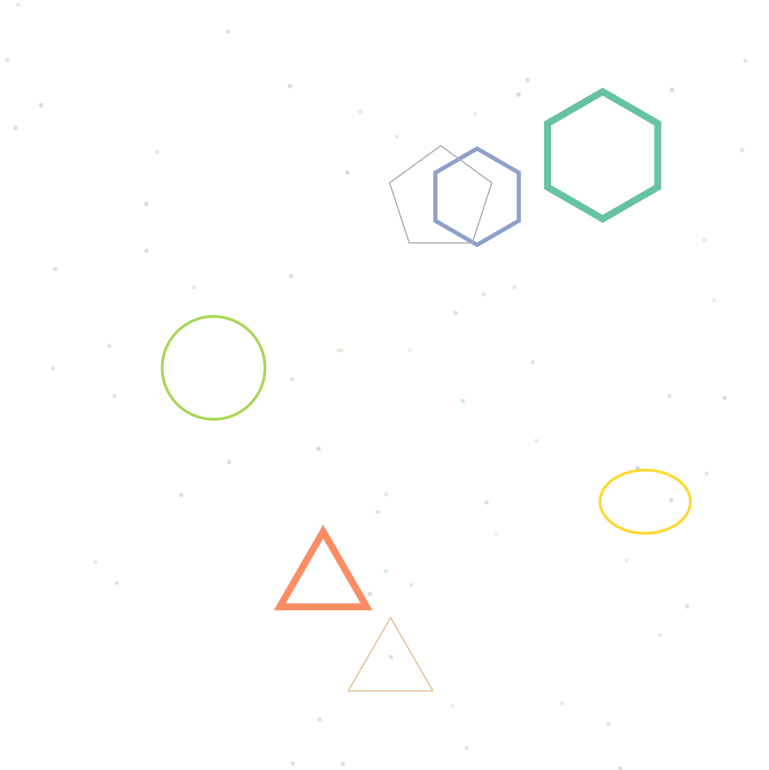[{"shape": "hexagon", "thickness": 2.5, "radius": 0.41, "center": [0.783, 0.798]}, {"shape": "triangle", "thickness": 2.5, "radius": 0.33, "center": [0.42, 0.244]}, {"shape": "hexagon", "thickness": 1.5, "radius": 0.31, "center": [0.62, 0.744]}, {"shape": "circle", "thickness": 1, "radius": 0.33, "center": [0.277, 0.522]}, {"shape": "oval", "thickness": 1, "radius": 0.29, "center": [0.838, 0.348]}, {"shape": "triangle", "thickness": 0.5, "radius": 0.32, "center": [0.507, 0.134]}, {"shape": "pentagon", "thickness": 0.5, "radius": 0.35, "center": [0.572, 0.741]}]